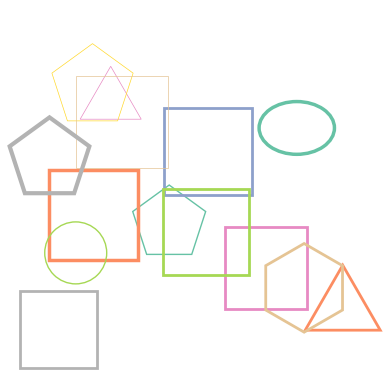[{"shape": "pentagon", "thickness": 1, "radius": 0.5, "center": [0.439, 0.42]}, {"shape": "oval", "thickness": 2.5, "radius": 0.49, "center": [0.771, 0.668]}, {"shape": "square", "thickness": 2.5, "radius": 0.58, "center": [0.243, 0.442]}, {"shape": "triangle", "thickness": 2, "radius": 0.56, "center": [0.89, 0.199]}, {"shape": "square", "thickness": 2, "radius": 0.57, "center": [0.541, 0.606]}, {"shape": "square", "thickness": 2, "radius": 0.53, "center": [0.692, 0.303]}, {"shape": "triangle", "thickness": 0.5, "radius": 0.46, "center": [0.287, 0.736]}, {"shape": "square", "thickness": 2, "radius": 0.56, "center": [0.535, 0.396]}, {"shape": "circle", "thickness": 1, "radius": 0.4, "center": [0.197, 0.343]}, {"shape": "pentagon", "thickness": 0.5, "radius": 0.55, "center": [0.24, 0.776]}, {"shape": "square", "thickness": 0.5, "radius": 0.6, "center": [0.316, 0.684]}, {"shape": "hexagon", "thickness": 2, "radius": 0.58, "center": [0.79, 0.252]}, {"shape": "pentagon", "thickness": 3, "radius": 0.54, "center": [0.129, 0.586]}, {"shape": "square", "thickness": 2, "radius": 0.5, "center": [0.151, 0.145]}]